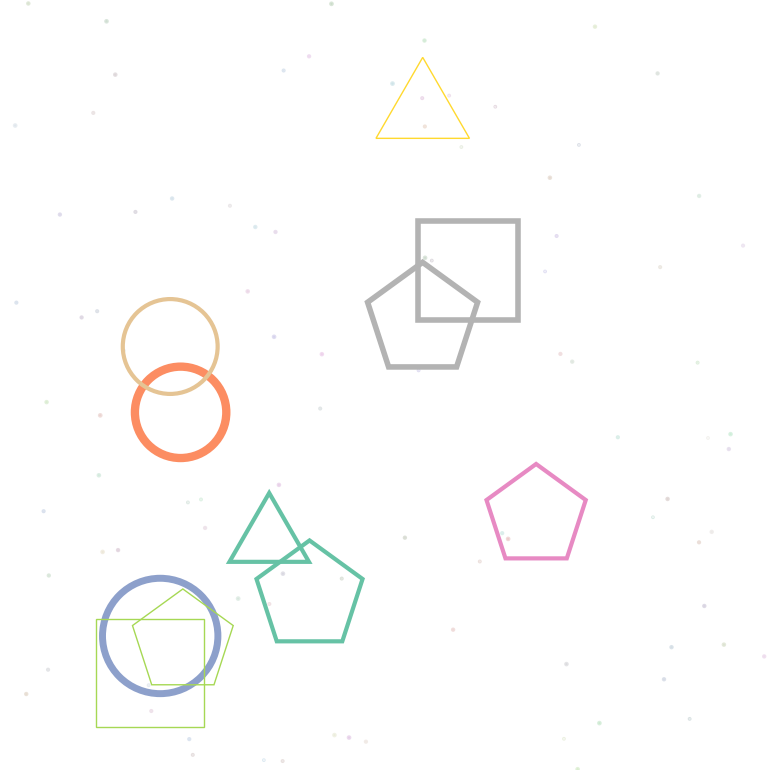[{"shape": "triangle", "thickness": 1.5, "radius": 0.3, "center": [0.35, 0.3]}, {"shape": "pentagon", "thickness": 1.5, "radius": 0.36, "center": [0.402, 0.226]}, {"shape": "circle", "thickness": 3, "radius": 0.3, "center": [0.235, 0.464]}, {"shape": "circle", "thickness": 2.5, "radius": 0.37, "center": [0.208, 0.174]}, {"shape": "pentagon", "thickness": 1.5, "radius": 0.34, "center": [0.696, 0.33]}, {"shape": "square", "thickness": 0.5, "radius": 0.35, "center": [0.195, 0.126]}, {"shape": "pentagon", "thickness": 0.5, "radius": 0.34, "center": [0.237, 0.166]}, {"shape": "triangle", "thickness": 0.5, "radius": 0.35, "center": [0.549, 0.855]}, {"shape": "circle", "thickness": 1.5, "radius": 0.31, "center": [0.221, 0.55]}, {"shape": "square", "thickness": 2, "radius": 0.32, "center": [0.608, 0.649]}, {"shape": "pentagon", "thickness": 2, "radius": 0.38, "center": [0.549, 0.584]}]